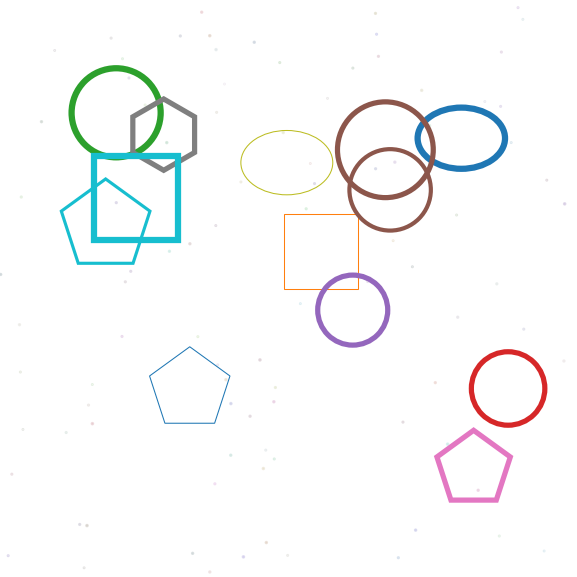[{"shape": "oval", "thickness": 3, "radius": 0.38, "center": [0.799, 0.76]}, {"shape": "pentagon", "thickness": 0.5, "radius": 0.37, "center": [0.329, 0.325]}, {"shape": "square", "thickness": 0.5, "radius": 0.32, "center": [0.556, 0.564]}, {"shape": "circle", "thickness": 3, "radius": 0.39, "center": [0.201, 0.804]}, {"shape": "circle", "thickness": 2.5, "radius": 0.32, "center": [0.88, 0.326]}, {"shape": "circle", "thickness": 2.5, "radius": 0.3, "center": [0.611, 0.462]}, {"shape": "circle", "thickness": 2, "radius": 0.35, "center": [0.676, 0.67]}, {"shape": "circle", "thickness": 2.5, "radius": 0.41, "center": [0.667, 0.74]}, {"shape": "pentagon", "thickness": 2.5, "radius": 0.33, "center": [0.82, 0.187]}, {"shape": "hexagon", "thickness": 2.5, "radius": 0.31, "center": [0.283, 0.766]}, {"shape": "oval", "thickness": 0.5, "radius": 0.4, "center": [0.497, 0.718]}, {"shape": "pentagon", "thickness": 1.5, "radius": 0.4, "center": [0.183, 0.609]}, {"shape": "square", "thickness": 3, "radius": 0.37, "center": [0.236, 0.656]}]